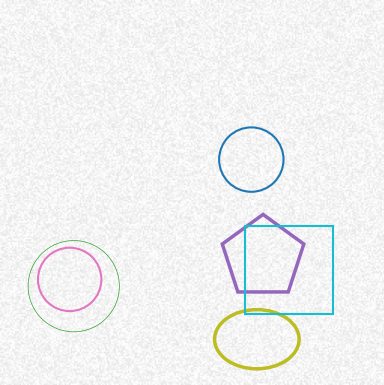[{"shape": "circle", "thickness": 1.5, "radius": 0.42, "center": [0.653, 0.585]}, {"shape": "circle", "thickness": 0.5, "radius": 0.59, "center": [0.192, 0.257]}, {"shape": "pentagon", "thickness": 2.5, "radius": 0.56, "center": [0.683, 0.332]}, {"shape": "circle", "thickness": 1.5, "radius": 0.41, "center": [0.181, 0.274]}, {"shape": "oval", "thickness": 2.5, "radius": 0.55, "center": [0.667, 0.119]}, {"shape": "square", "thickness": 1.5, "radius": 0.57, "center": [0.751, 0.299]}]